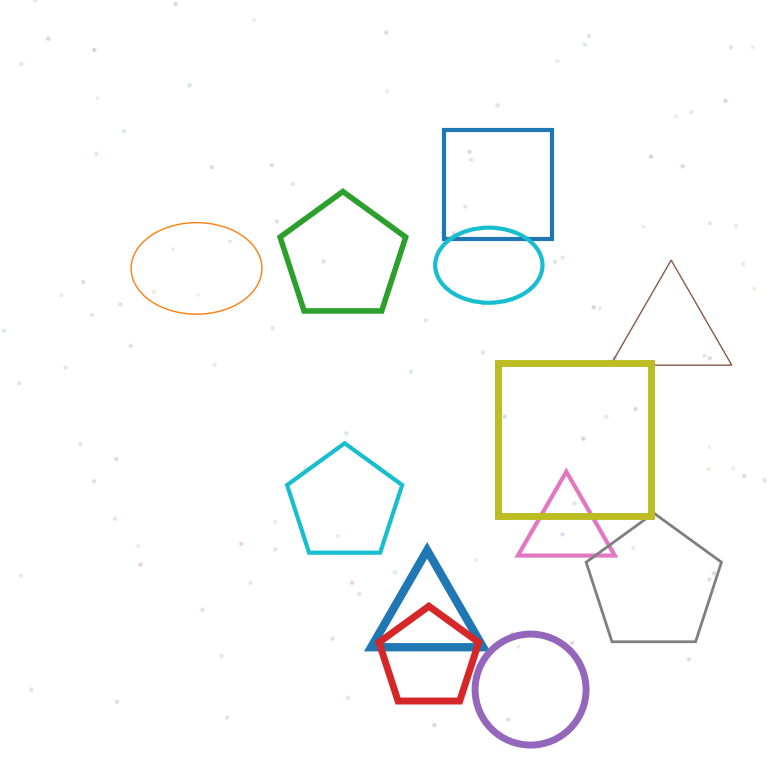[{"shape": "triangle", "thickness": 3, "radius": 0.42, "center": [0.555, 0.201]}, {"shape": "square", "thickness": 1.5, "radius": 0.35, "center": [0.646, 0.76]}, {"shape": "oval", "thickness": 0.5, "radius": 0.42, "center": [0.255, 0.651]}, {"shape": "pentagon", "thickness": 2, "radius": 0.43, "center": [0.445, 0.666]}, {"shape": "pentagon", "thickness": 2.5, "radius": 0.34, "center": [0.557, 0.145]}, {"shape": "circle", "thickness": 2.5, "radius": 0.36, "center": [0.689, 0.104]}, {"shape": "triangle", "thickness": 0.5, "radius": 0.45, "center": [0.872, 0.571]}, {"shape": "triangle", "thickness": 1.5, "radius": 0.36, "center": [0.736, 0.315]}, {"shape": "pentagon", "thickness": 1, "radius": 0.46, "center": [0.849, 0.241]}, {"shape": "square", "thickness": 2.5, "radius": 0.49, "center": [0.746, 0.429]}, {"shape": "oval", "thickness": 1.5, "radius": 0.35, "center": [0.635, 0.656]}, {"shape": "pentagon", "thickness": 1.5, "radius": 0.39, "center": [0.448, 0.346]}]